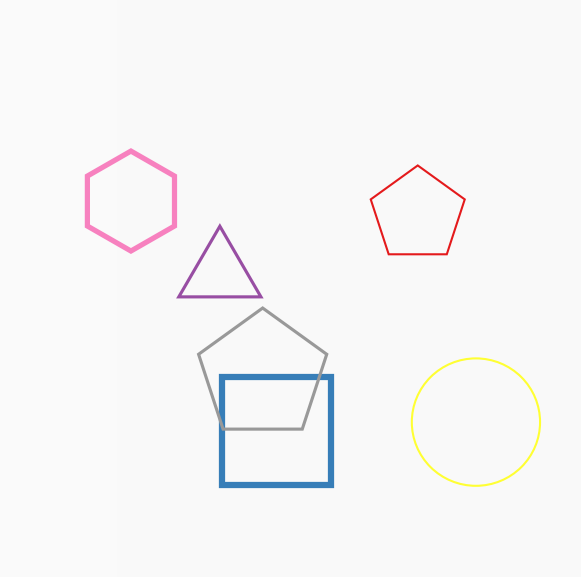[{"shape": "pentagon", "thickness": 1, "radius": 0.43, "center": [0.719, 0.628]}, {"shape": "square", "thickness": 3, "radius": 0.47, "center": [0.476, 0.252]}, {"shape": "triangle", "thickness": 1.5, "radius": 0.41, "center": [0.378, 0.526]}, {"shape": "circle", "thickness": 1, "radius": 0.55, "center": [0.819, 0.268]}, {"shape": "hexagon", "thickness": 2.5, "radius": 0.43, "center": [0.225, 0.651]}, {"shape": "pentagon", "thickness": 1.5, "radius": 0.58, "center": [0.452, 0.35]}]